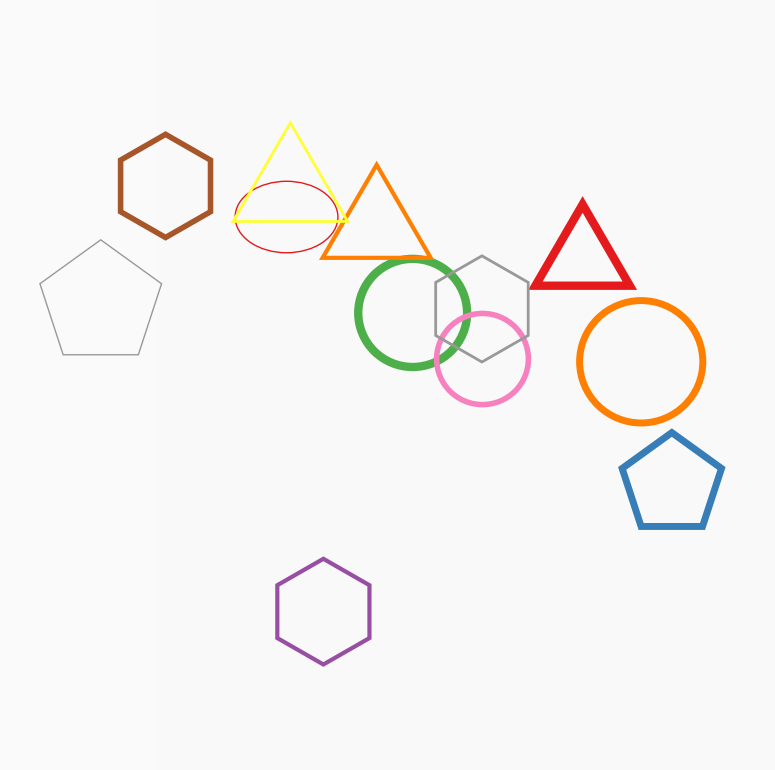[{"shape": "oval", "thickness": 0.5, "radius": 0.33, "center": [0.37, 0.718]}, {"shape": "triangle", "thickness": 3, "radius": 0.35, "center": [0.752, 0.664]}, {"shape": "pentagon", "thickness": 2.5, "radius": 0.34, "center": [0.867, 0.371]}, {"shape": "circle", "thickness": 3, "radius": 0.35, "center": [0.532, 0.594]}, {"shape": "hexagon", "thickness": 1.5, "radius": 0.34, "center": [0.417, 0.206]}, {"shape": "triangle", "thickness": 1.5, "radius": 0.4, "center": [0.486, 0.705]}, {"shape": "circle", "thickness": 2.5, "radius": 0.4, "center": [0.827, 0.53]}, {"shape": "triangle", "thickness": 1, "radius": 0.43, "center": [0.375, 0.755]}, {"shape": "hexagon", "thickness": 2, "radius": 0.33, "center": [0.214, 0.759]}, {"shape": "circle", "thickness": 2, "radius": 0.3, "center": [0.623, 0.534]}, {"shape": "hexagon", "thickness": 1, "radius": 0.34, "center": [0.622, 0.599]}, {"shape": "pentagon", "thickness": 0.5, "radius": 0.41, "center": [0.13, 0.606]}]